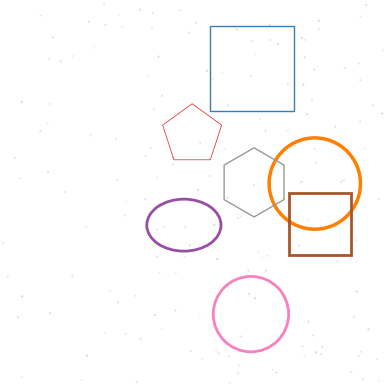[{"shape": "pentagon", "thickness": 0.5, "radius": 0.4, "center": [0.499, 0.65]}, {"shape": "square", "thickness": 1, "radius": 0.55, "center": [0.655, 0.821]}, {"shape": "oval", "thickness": 2, "radius": 0.48, "center": [0.478, 0.415]}, {"shape": "circle", "thickness": 2.5, "radius": 0.59, "center": [0.818, 0.523]}, {"shape": "square", "thickness": 2, "radius": 0.4, "center": [0.832, 0.418]}, {"shape": "circle", "thickness": 2, "radius": 0.49, "center": [0.652, 0.184]}, {"shape": "hexagon", "thickness": 1, "radius": 0.45, "center": [0.66, 0.526]}]